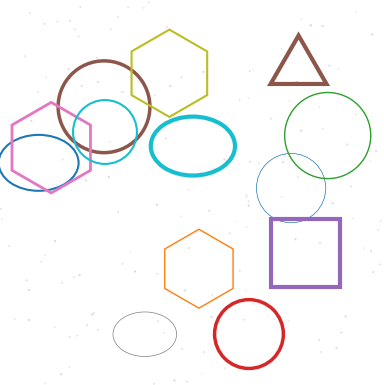[{"shape": "circle", "thickness": 0.5, "radius": 0.45, "center": [0.756, 0.511]}, {"shape": "oval", "thickness": 1.5, "radius": 0.52, "center": [0.1, 0.577]}, {"shape": "hexagon", "thickness": 1, "radius": 0.51, "center": [0.517, 0.302]}, {"shape": "circle", "thickness": 1, "radius": 0.56, "center": [0.851, 0.648]}, {"shape": "circle", "thickness": 2.5, "radius": 0.45, "center": [0.647, 0.132]}, {"shape": "square", "thickness": 3, "radius": 0.44, "center": [0.794, 0.343]}, {"shape": "triangle", "thickness": 3, "radius": 0.42, "center": [0.775, 0.824]}, {"shape": "circle", "thickness": 2.5, "radius": 0.6, "center": [0.27, 0.723]}, {"shape": "hexagon", "thickness": 2, "radius": 0.59, "center": [0.133, 0.616]}, {"shape": "oval", "thickness": 0.5, "radius": 0.41, "center": [0.376, 0.132]}, {"shape": "hexagon", "thickness": 1.5, "radius": 0.57, "center": [0.44, 0.81]}, {"shape": "oval", "thickness": 3, "radius": 0.55, "center": [0.501, 0.621]}, {"shape": "circle", "thickness": 1.5, "radius": 0.41, "center": [0.273, 0.657]}]